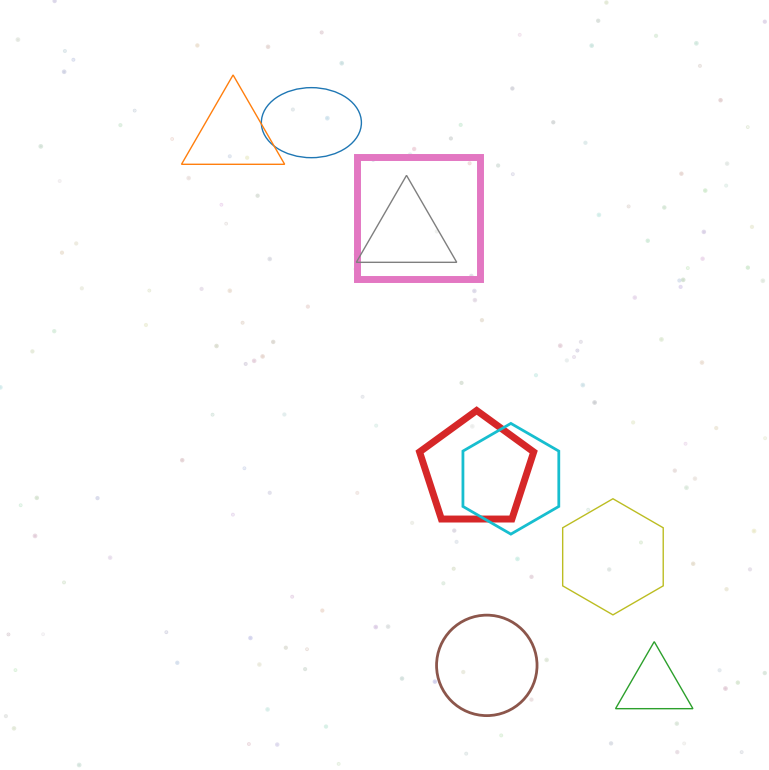[{"shape": "oval", "thickness": 0.5, "radius": 0.32, "center": [0.404, 0.841]}, {"shape": "triangle", "thickness": 0.5, "radius": 0.39, "center": [0.303, 0.825]}, {"shape": "triangle", "thickness": 0.5, "radius": 0.29, "center": [0.85, 0.109]}, {"shape": "pentagon", "thickness": 2.5, "radius": 0.39, "center": [0.619, 0.389]}, {"shape": "circle", "thickness": 1, "radius": 0.33, "center": [0.632, 0.136]}, {"shape": "square", "thickness": 2.5, "radius": 0.4, "center": [0.544, 0.717]}, {"shape": "triangle", "thickness": 0.5, "radius": 0.38, "center": [0.528, 0.697]}, {"shape": "hexagon", "thickness": 0.5, "radius": 0.38, "center": [0.796, 0.277]}, {"shape": "hexagon", "thickness": 1, "radius": 0.36, "center": [0.663, 0.378]}]